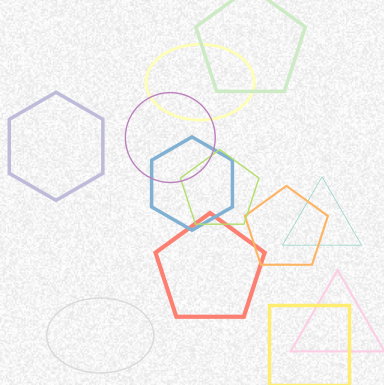[{"shape": "triangle", "thickness": 0.5, "radius": 0.59, "center": [0.836, 0.422]}, {"shape": "oval", "thickness": 2, "radius": 0.7, "center": [0.52, 0.787]}, {"shape": "hexagon", "thickness": 2.5, "radius": 0.7, "center": [0.146, 0.62]}, {"shape": "pentagon", "thickness": 3, "radius": 0.74, "center": [0.546, 0.298]}, {"shape": "hexagon", "thickness": 2.5, "radius": 0.61, "center": [0.499, 0.523]}, {"shape": "pentagon", "thickness": 1.5, "radius": 0.57, "center": [0.744, 0.404]}, {"shape": "pentagon", "thickness": 1, "radius": 0.54, "center": [0.571, 0.504]}, {"shape": "triangle", "thickness": 1.5, "radius": 0.7, "center": [0.877, 0.158]}, {"shape": "oval", "thickness": 1, "radius": 0.7, "center": [0.261, 0.129]}, {"shape": "circle", "thickness": 1, "radius": 0.58, "center": [0.442, 0.643]}, {"shape": "pentagon", "thickness": 2.5, "radius": 0.75, "center": [0.651, 0.884]}, {"shape": "square", "thickness": 2.5, "radius": 0.52, "center": [0.803, 0.104]}]